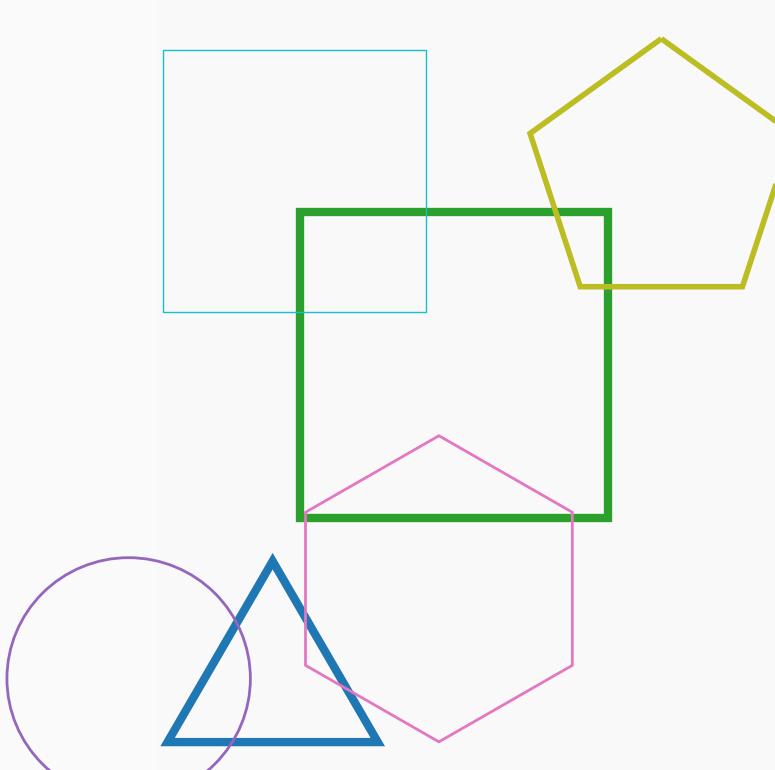[{"shape": "triangle", "thickness": 3, "radius": 0.78, "center": [0.352, 0.115]}, {"shape": "square", "thickness": 3, "radius": 0.99, "center": [0.585, 0.525]}, {"shape": "circle", "thickness": 1, "radius": 0.79, "center": [0.166, 0.119]}, {"shape": "hexagon", "thickness": 1, "radius": 0.99, "center": [0.566, 0.235]}, {"shape": "pentagon", "thickness": 2, "radius": 0.89, "center": [0.853, 0.772]}, {"shape": "square", "thickness": 0.5, "radius": 0.85, "center": [0.38, 0.765]}]